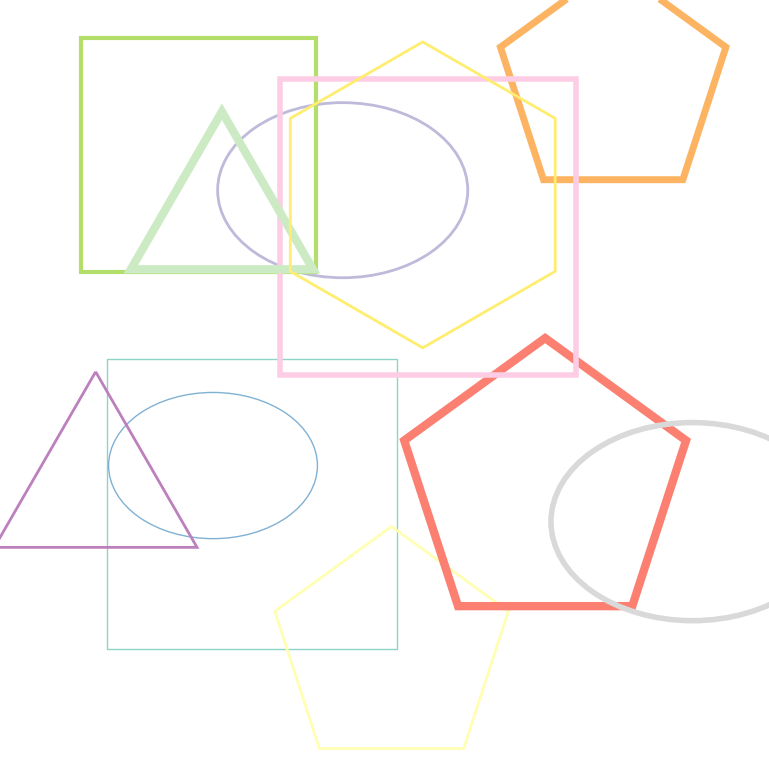[{"shape": "square", "thickness": 0.5, "radius": 0.94, "center": [0.328, 0.345]}, {"shape": "pentagon", "thickness": 1, "radius": 0.8, "center": [0.508, 0.157]}, {"shape": "oval", "thickness": 1, "radius": 0.81, "center": [0.445, 0.753]}, {"shape": "pentagon", "thickness": 3, "radius": 0.96, "center": [0.708, 0.368]}, {"shape": "oval", "thickness": 0.5, "radius": 0.68, "center": [0.277, 0.395]}, {"shape": "pentagon", "thickness": 2.5, "radius": 0.77, "center": [0.796, 0.891]}, {"shape": "square", "thickness": 1.5, "radius": 0.76, "center": [0.258, 0.799]}, {"shape": "square", "thickness": 2, "radius": 0.96, "center": [0.556, 0.705]}, {"shape": "oval", "thickness": 2, "radius": 0.92, "center": [0.899, 0.323]}, {"shape": "triangle", "thickness": 1, "radius": 0.76, "center": [0.124, 0.365]}, {"shape": "triangle", "thickness": 3, "radius": 0.68, "center": [0.288, 0.719]}, {"shape": "hexagon", "thickness": 1, "radius": 0.99, "center": [0.549, 0.747]}]